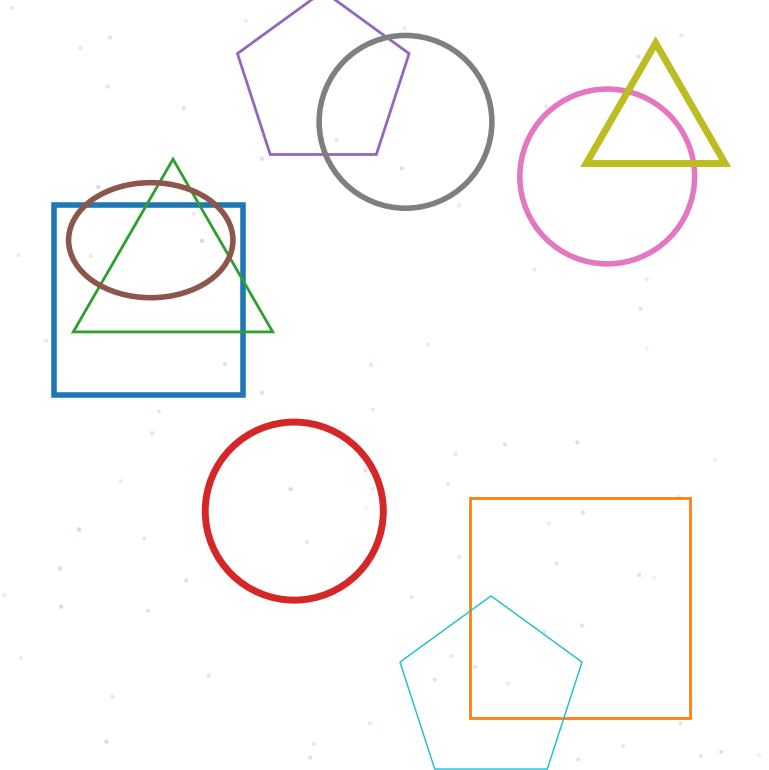[{"shape": "square", "thickness": 2, "radius": 0.61, "center": [0.193, 0.611]}, {"shape": "square", "thickness": 1, "radius": 0.72, "center": [0.753, 0.21]}, {"shape": "triangle", "thickness": 1, "radius": 0.75, "center": [0.225, 0.644]}, {"shape": "circle", "thickness": 2.5, "radius": 0.58, "center": [0.382, 0.336]}, {"shape": "pentagon", "thickness": 1, "radius": 0.59, "center": [0.42, 0.894]}, {"shape": "oval", "thickness": 2, "radius": 0.53, "center": [0.196, 0.688]}, {"shape": "circle", "thickness": 2, "radius": 0.57, "center": [0.789, 0.771]}, {"shape": "circle", "thickness": 2, "radius": 0.56, "center": [0.527, 0.842]}, {"shape": "triangle", "thickness": 2.5, "radius": 0.52, "center": [0.852, 0.84]}, {"shape": "pentagon", "thickness": 0.5, "radius": 0.62, "center": [0.638, 0.102]}]